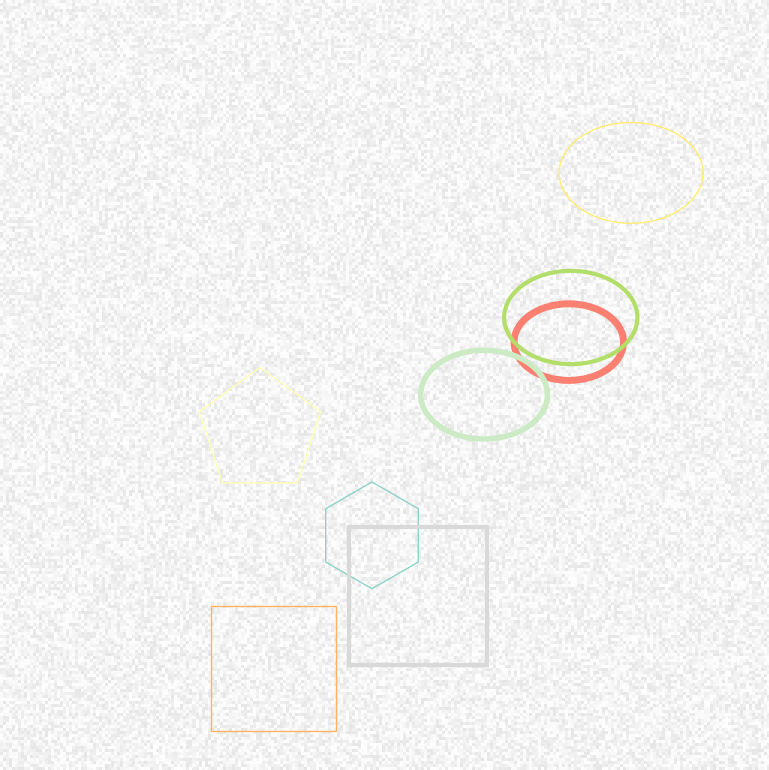[{"shape": "hexagon", "thickness": 0.5, "radius": 0.35, "center": [0.483, 0.305]}, {"shape": "pentagon", "thickness": 0.5, "radius": 0.41, "center": [0.338, 0.44]}, {"shape": "oval", "thickness": 2.5, "radius": 0.36, "center": [0.739, 0.556]}, {"shape": "square", "thickness": 0.5, "radius": 0.41, "center": [0.355, 0.132]}, {"shape": "oval", "thickness": 1.5, "radius": 0.43, "center": [0.741, 0.588]}, {"shape": "square", "thickness": 1.5, "radius": 0.45, "center": [0.542, 0.226]}, {"shape": "oval", "thickness": 2, "radius": 0.41, "center": [0.629, 0.488]}, {"shape": "oval", "thickness": 0.5, "radius": 0.47, "center": [0.82, 0.775]}]